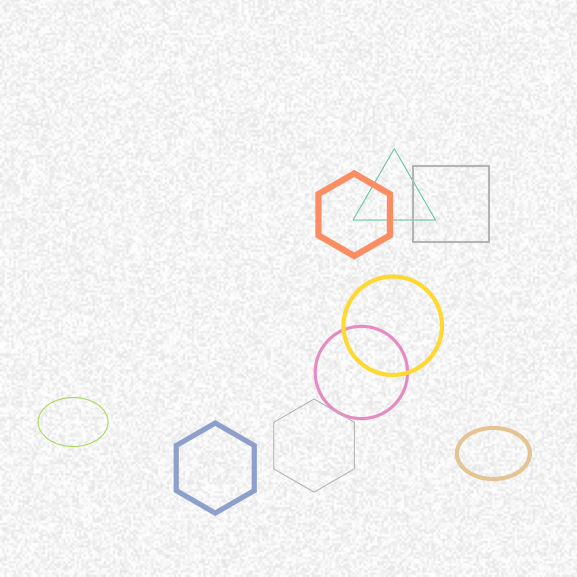[{"shape": "triangle", "thickness": 0.5, "radius": 0.41, "center": [0.683, 0.659]}, {"shape": "hexagon", "thickness": 3, "radius": 0.36, "center": [0.613, 0.627]}, {"shape": "hexagon", "thickness": 2.5, "radius": 0.39, "center": [0.373, 0.189]}, {"shape": "circle", "thickness": 1.5, "radius": 0.4, "center": [0.626, 0.354]}, {"shape": "oval", "thickness": 0.5, "radius": 0.3, "center": [0.127, 0.268]}, {"shape": "circle", "thickness": 2, "radius": 0.43, "center": [0.68, 0.435]}, {"shape": "oval", "thickness": 2, "radius": 0.32, "center": [0.854, 0.214]}, {"shape": "hexagon", "thickness": 0.5, "radius": 0.4, "center": [0.544, 0.228]}, {"shape": "square", "thickness": 1, "radius": 0.33, "center": [0.781, 0.646]}]